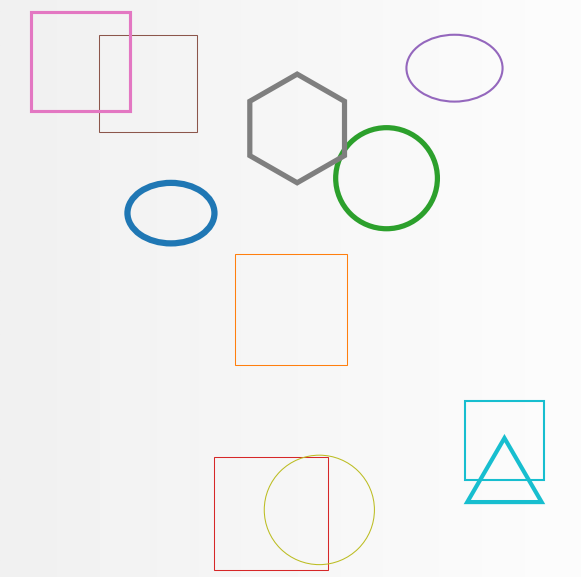[{"shape": "oval", "thickness": 3, "radius": 0.37, "center": [0.294, 0.63]}, {"shape": "square", "thickness": 0.5, "radius": 0.48, "center": [0.501, 0.463]}, {"shape": "circle", "thickness": 2.5, "radius": 0.44, "center": [0.665, 0.691]}, {"shape": "square", "thickness": 0.5, "radius": 0.49, "center": [0.465, 0.11]}, {"shape": "oval", "thickness": 1, "radius": 0.41, "center": [0.782, 0.881]}, {"shape": "square", "thickness": 0.5, "radius": 0.42, "center": [0.255, 0.854]}, {"shape": "square", "thickness": 1.5, "radius": 0.43, "center": [0.139, 0.892]}, {"shape": "hexagon", "thickness": 2.5, "radius": 0.47, "center": [0.511, 0.777]}, {"shape": "circle", "thickness": 0.5, "radius": 0.47, "center": [0.549, 0.116]}, {"shape": "square", "thickness": 1, "radius": 0.34, "center": [0.868, 0.236]}, {"shape": "triangle", "thickness": 2, "radius": 0.37, "center": [0.868, 0.167]}]